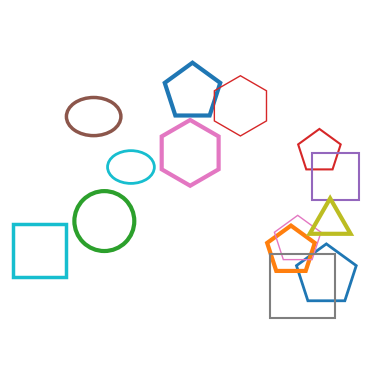[{"shape": "pentagon", "thickness": 3, "radius": 0.38, "center": [0.5, 0.761]}, {"shape": "pentagon", "thickness": 2, "radius": 0.41, "center": [0.848, 0.285]}, {"shape": "pentagon", "thickness": 3, "radius": 0.33, "center": [0.756, 0.349]}, {"shape": "circle", "thickness": 3, "radius": 0.39, "center": [0.271, 0.426]}, {"shape": "pentagon", "thickness": 1.5, "radius": 0.29, "center": [0.83, 0.607]}, {"shape": "hexagon", "thickness": 1, "radius": 0.39, "center": [0.624, 0.725]}, {"shape": "square", "thickness": 1.5, "radius": 0.31, "center": [0.87, 0.542]}, {"shape": "oval", "thickness": 2.5, "radius": 0.35, "center": [0.243, 0.697]}, {"shape": "pentagon", "thickness": 1, "radius": 0.32, "center": [0.773, 0.377]}, {"shape": "hexagon", "thickness": 3, "radius": 0.43, "center": [0.494, 0.603]}, {"shape": "square", "thickness": 1.5, "radius": 0.42, "center": [0.785, 0.257]}, {"shape": "triangle", "thickness": 3, "radius": 0.31, "center": [0.858, 0.423]}, {"shape": "oval", "thickness": 2, "radius": 0.3, "center": [0.34, 0.566]}, {"shape": "square", "thickness": 2.5, "radius": 0.35, "center": [0.102, 0.349]}]